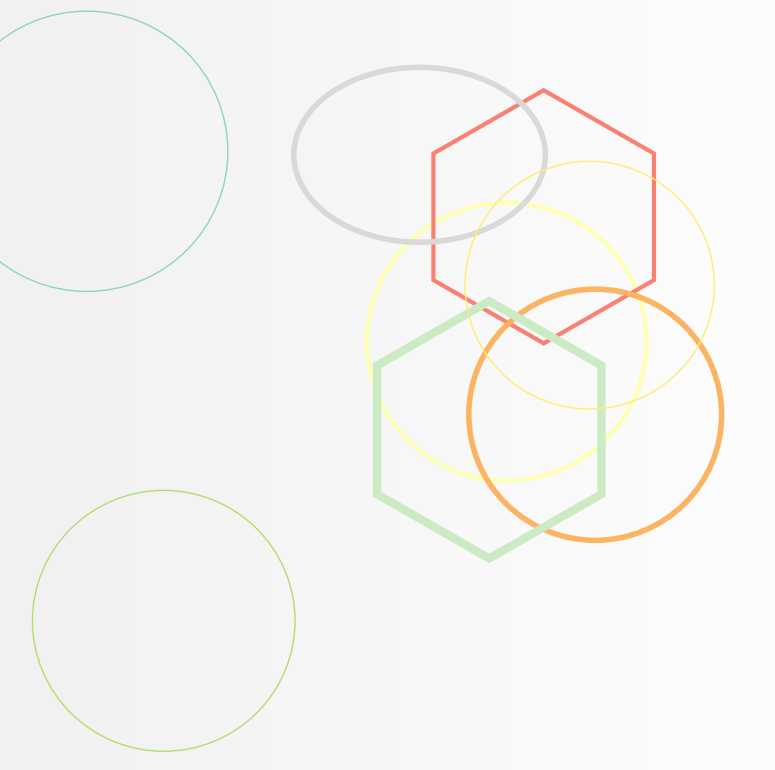[{"shape": "circle", "thickness": 0.5, "radius": 0.91, "center": [0.112, 0.804]}, {"shape": "circle", "thickness": 1.5, "radius": 0.9, "center": [0.654, 0.556]}, {"shape": "hexagon", "thickness": 1.5, "radius": 0.82, "center": [0.702, 0.718]}, {"shape": "circle", "thickness": 2, "radius": 0.82, "center": [0.768, 0.461]}, {"shape": "circle", "thickness": 0.5, "radius": 0.85, "center": [0.211, 0.194]}, {"shape": "oval", "thickness": 2, "radius": 0.81, "center": [0.541, 0.799]}, {"shape": "hexagon", "thickness": 3, "radius": 0.84, "center": [0.631, 0.442]}, {"shape": "circle", "thickness": 0.5, "radius": 0.8, "center": [0.761, 0.63]}]